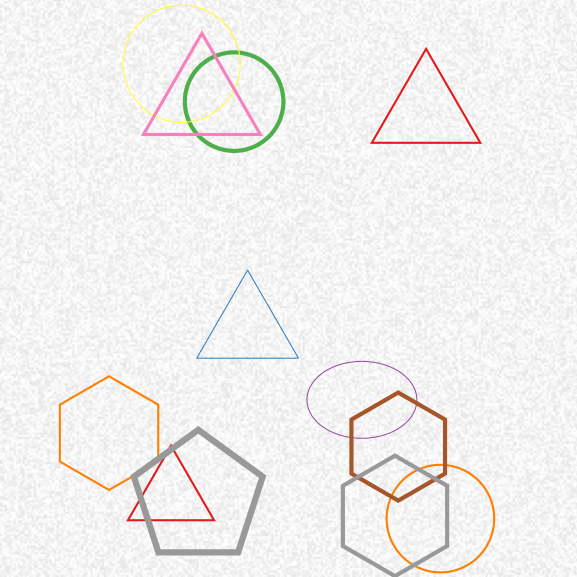[{"shape": "triangle", "thickness": 1, "radius": 0.43, "center": [0.296, 0.141]}, {"shape": "triangle", "thickness": 1, "radius": 0.54, "center": [0.738, 0.806]}, {"shape": "triangle", "thickness": 0.5, "radius": 0.51, "center": [0.429, 0.43]}, {"shape": "circle", "thickness": 2, "radius": 0.43, "center": [0.405, 0.823]}, {"shape": "oval", "thickness": 0.5, "radius": 0.48, "center": [0.627, 0.307]}, {"shape": "circle", "thickness": 1, "radius": 0.47, "center": [0.763, 0.101]}, {"shape": "hexagon", "thickness": 1, "radius": 0.49, "center": [0.189, 0.249]}, {"shape": "circle", "thickness": 0.5, "radius": 0.51, "center": [0.315, 0.889]}, {"shape": "hexagon", "thickness": 2, "radius": 0.47, "center": [0.69, 0.226]}, {"shape": "triangle", "thickness": 1.5, "radius": 0.58, "center": [0.35, 0.825]}, {"shape": "pentagon", "thickness": 3, "radius": 0.59, "center": [0.343, 0.138]}, {"shape": "hexagon", "thickness": 2, "radius": 0.52, "center": [0.684, 0.106]}]